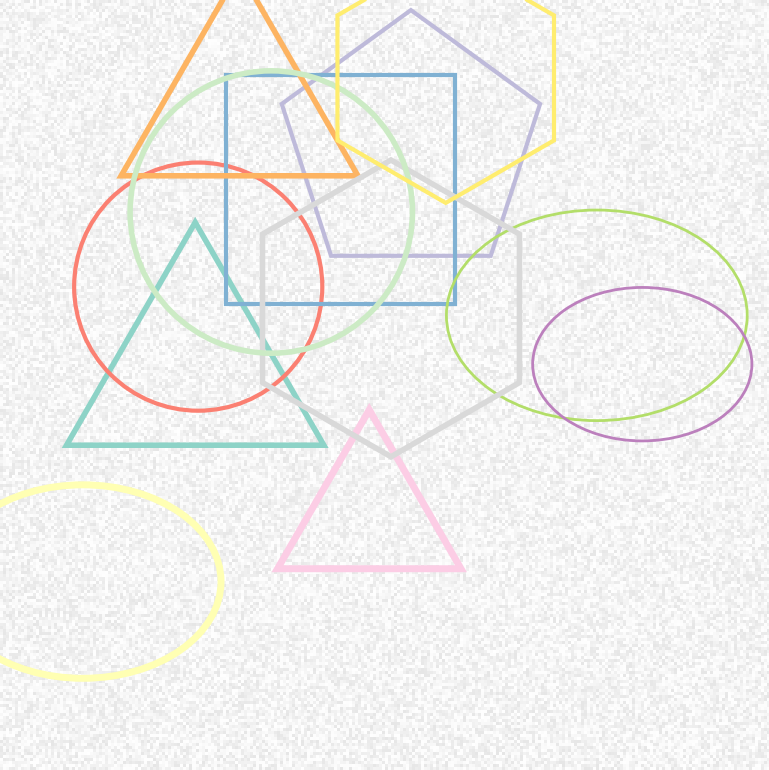[{"shape": "triangle", "thickness": 2, "radius": 0.96, "center": [0.253, 0.518]}, {"shape": "oval", "thickness": 2.5, "radius": 0.9, "center": [0.108, 0.245]}, {"shape": "pentagon", "thickness": 1.5, "radius": 0.88, "center": [0.534, 0.811]}, {"shape": "circle", "thickness": 1.5, "radius": 0.81, "center": [0.257, 0.628]}, {"shape": "square", "thickness": 1.5, "radius": 0.74, "center": [0.442, 0.754]}, {"shape": "triangle", "thickness": 2, "radius": 0.89, "center": [0.311, 0.86]}, {"shape": "oval", "thickness": 1, "radius": 0.98, "center": [0.775, 0.59]}, {"shape": "triangle", "thickness": 2.5, "radius": 0.69, "center": [0.48, 0.33]}, {"shape": "hexagon", "thickness": 2, "radius": 0.96, "center": [0.508, 0.599]}, {"shape": "oval", "thickness": 1, "radius": 0.71, "center": [0.834, 0.527]}, {"shape": "circle", "thickness": 2, "radius": 0.92, "center": [0.352, 0.725]}, {"shape": "hexagon", "thickness": 1.5, "radius": 0.81, "center": [0.579, 0.899]}]